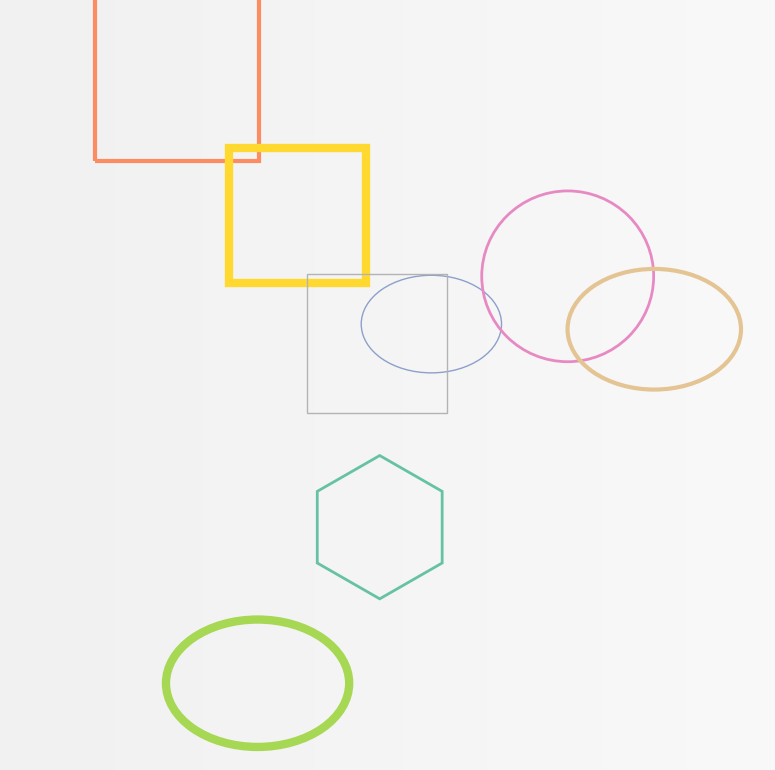[{"shape": "hexagon", "thickness": 1, "radius": 0.47, "center": [0.49, 0.315]}, {"shape": "square", "thickness": 1.5, "radius": 0.53, "center": [0.228, 0.896]}, {"shape": "oval", "thickness": 0.5, "radius": 0.45, "center": [0.557, 0.579]}, {"shape": "circle", "thickness": 1, "radius": 0.55, "center": [0.733, 0.641]}, {"shape": "oval", "thickness": 3, "radius": 0.59, "center": [0.332, 0.113]}, {"shape": "square", "thickness": 3, "radius": 0.44, "center": [0.384, 0.72]}, {"shape": "oval", "thickness": 1.5, "radius": 0.56, "center": [0.844, 0.572]}, {"shape": "square", "thickness": 0.5, "radius": 0.45, "center": [0.487, 0.554]}]